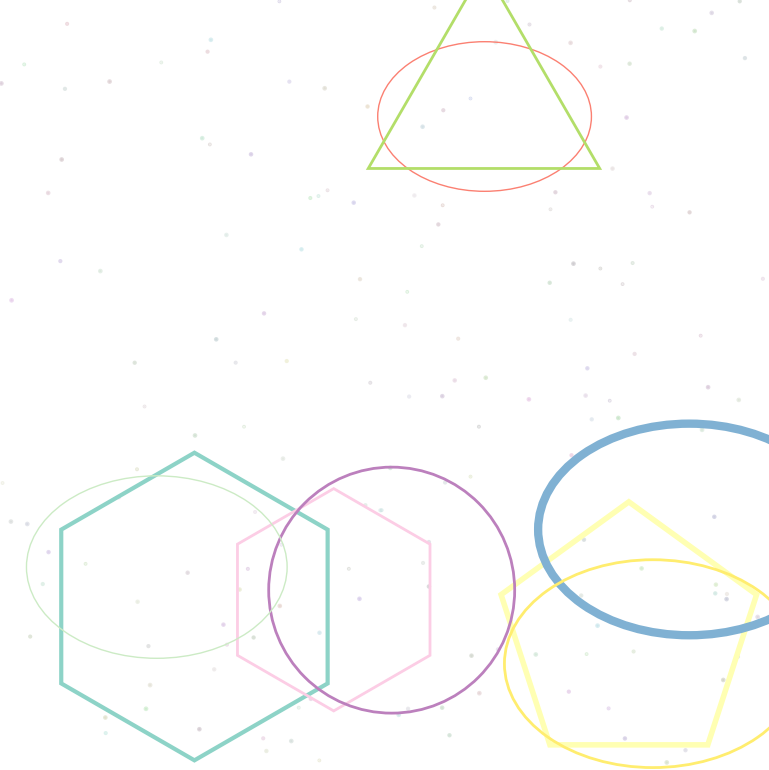[{"shape": "hexagon", "thickness": 1.5, "radius": 1.0, "center": [0.253, 0.212]}, {"shape": "pentagon", "thickness": 2, "radius": 0.87, "center": [0.817, 0.174]}, {"shape": "oval", "thickness": 0.5, "radius": 0.69, "center": [0.629, 0.849]}, {"shape": "oval", "thickness": 3, "radius": 0.98, "center": [0.895, 0.312]}, {"shape": "triangle", "thickness": 1, "radius": 0.87, "center": [0.629, 0.868]}, {"shape": "hexagon", "thickness": 1, "radius": 0.72, "center": [0.433, 0.221]}, {"shape": "circle", "thickness": 1, "radius": 0.8, "center": [0.509, 0.234]}, {"shape": "oval", "thickness": 0.5, "radius": 0.85, "center": [0.204, 0.264]}, {"shape": "oval", "thickness": 1, "radius": 0.96, "center": [0.848, 0.138]}]